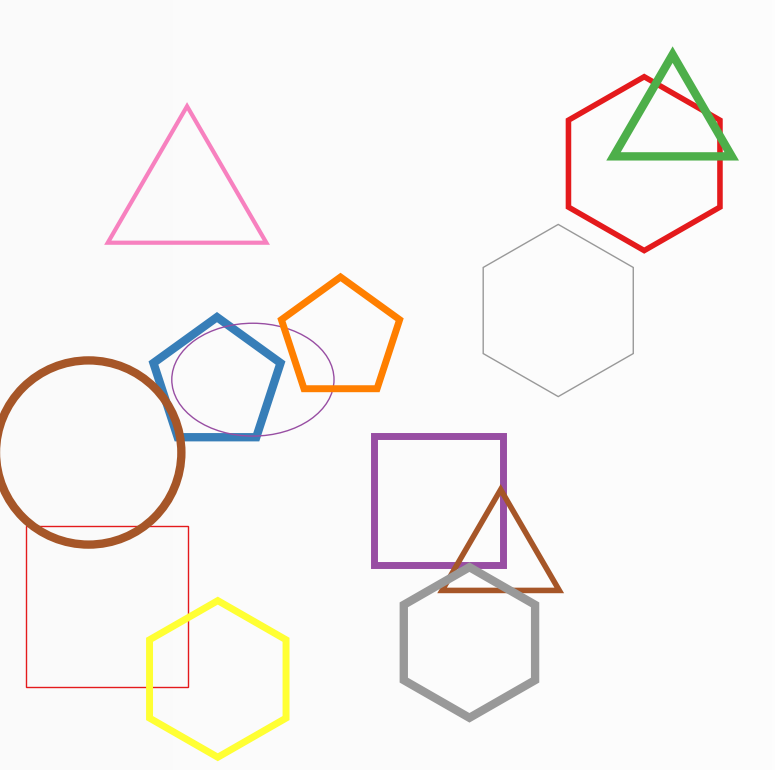[{"shape": "square", "thickness": 0.5, "radius": 0.52, "center": [0.138, 0.212]}, {"shape": "hexagon", "thickness": 2, "radius": 0.56, "center": [0.831, 0.787]}, {"shape": "pentagon", "thickness": 3, "radius": 0.43, "center": [0.28, 0.502]}, {"shape": "triangle", "thickness": 3, "radius": 0.44, "center": [0.868, 0.841]}, {"shape": "square", "thickness": 2.5, "radius": 0.42, "center": [0.566, 0.35]}, {"shape": "oval", "thickness": 0.5, "radius": 0.52, "center": [0.326, 0.507]}, {"shape": "pentagon", "thickness": 2.5, "radius": 0.4, "center": [0.439, 0.56]}, {"shape": "hexagon", "thickness": 2.5, "radius": 0.51, "center": [0.281, 0.118]}, {"shape": "triangle", "thickness": 2, "radius": 0.44, "center": [0.646, 0.277]}, {"shape": "circle", "thickness": 3, "radius": 0.6, "center": [0.114, 0.412]}, {"shape": "triangle", "thickness": 1.5, "radius": 0.59, "center": [0.241, 0.744]}, {"shape": "hexagon", "thickness": 3, "radius": 0.49, "center": [0.606, 0.166]}, {"shape": "hexagon", "thickness": 0.5, "radius": 0.56, "center": [0.72, 0.597]}]